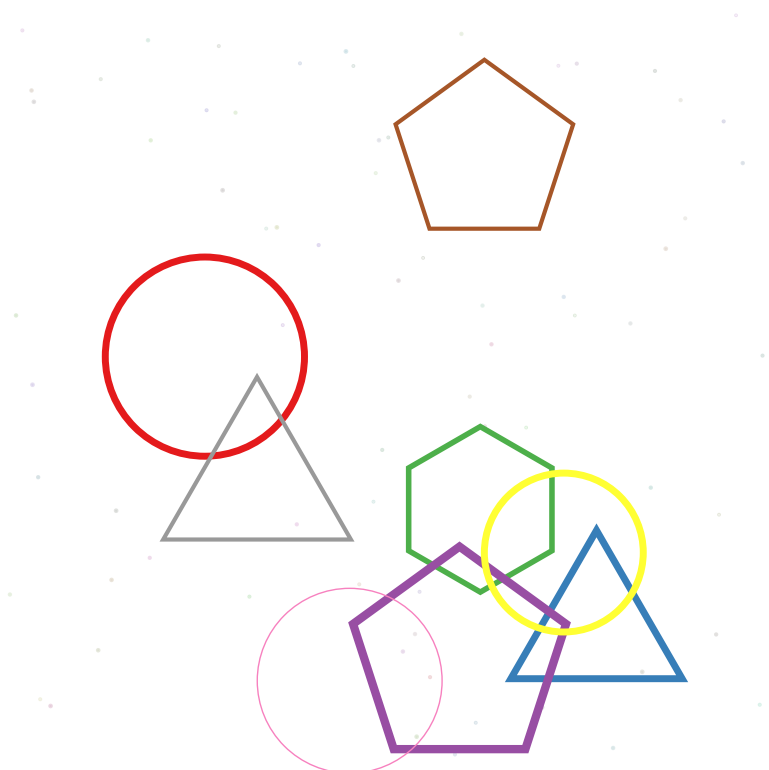[{"shape": "circle", "thickness": 2.5, "radius": 0.65, "center": [0.266, 0.537]}, {"shape": "triangle", "thickness": 2.5, "radius": 0.64, "center": [0.775, 0.183]}, {"shape": "hexagon", "thickness": 2, "radius": 0.54, "center": [0.624, 0.339]}, {"shape": "pentagon", "thickness": 3, "radius": 0.73, "center": [0.597, 0.145]}, {"shape": "circle", "thickness": 2.5, "radius": 0.52, "center": [0.732, 0.282]}, {"shape": "pentagon", "thickness": 1.5, "radius": 0.61, "center": [0.629, 0.801]}, {"shape": "circle", "thickness": 0.5, "radius": 0.6, "center": [0.454, 0.116]}, {"shape": "triangle", "thickness": 1.5, "radius": 0.7, "center": [0.334, 0.37]}]